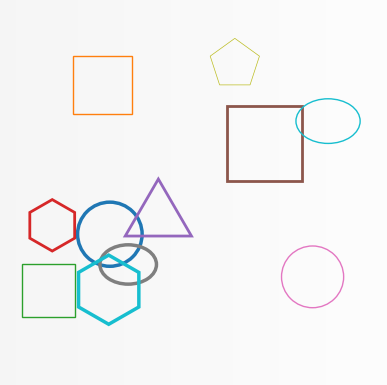[{"shape": "circle", "thickness": 2.5, "radius": 0.42, "center": [0.283, 0.392]}, {"shape": "square", "thickness": 1, "radius": 0.38, "center": [0.265, 0.779]}, {"shape": "square", "thickness": 1, "radius": 0.35, "center": [0.125, 0.245]}, {"shape": "hexagon", "thickness": 2, "radius": 0.33, "center": [0.135, 0.415]}, {"shape": "triangle", "thickness": 2, "radius": 0.49, "center": [0.409, 0.436]}, {"shape": "square", "thickness": 2, "radius": 0.48, "center": [0.682, 0.628]}, {"shape": "circle", "thickness": 1, "radius": 0.4, "center": [0.807, 0.281]}, {"shape": "oval", "thickness": 2.5, "radius": 0.36, "center": [0.331, 0.313]}, {"shape": "pentagon", "thickness": 0.5, "radius": 0.33, "center": [0.606, 0.834]}, {"shape": "hexagon", "thickness": 2.5, "radius": 0.45, "center": [0.281, 0.248]}, {"shape": "oval", "thickness": 1, "radius": 0.41, "center": [0.847, 0.685]}]